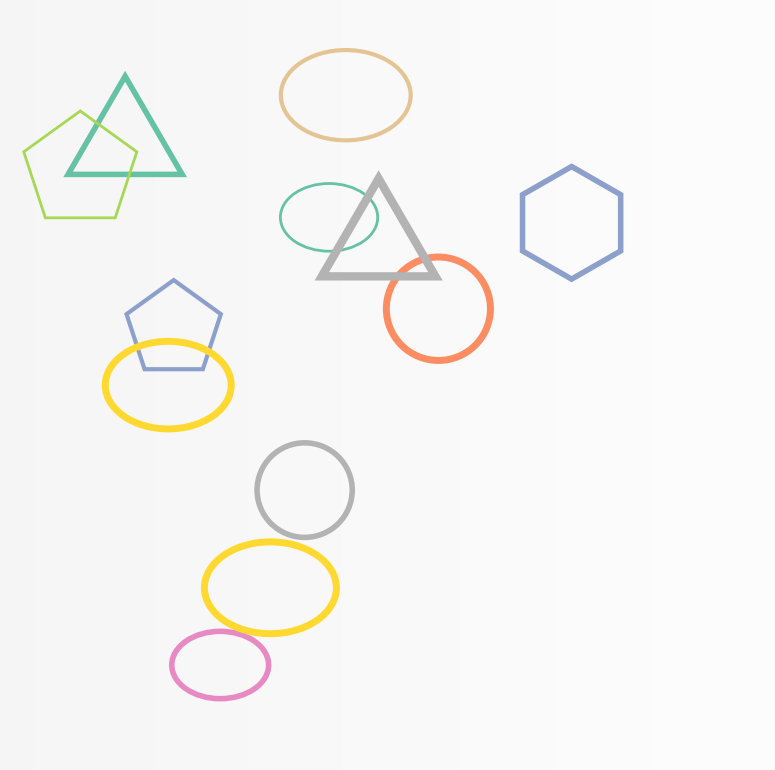[{"shape": "oval", "thickness": 1, "radius": 0.31, "center": [0.425, 0.718]}, {"shape": "triangle", "thickness": 2, "radius": 0.42, "center": [0.161, 0.816]}, {"shape": "circle", "thickness": 2.5, "radius": 0.34, "center": [0.566, 0.599]}, {"shape": "hexagon", "thickness": 2, "radius": 0.37, "center": [0.738, 0.711]}, {"shape": "pentagon", "thickness": 1.5, "radius": 0.32, "center": [0.224, 0.572]}, {"shape": "oval", "thickness": 2, "radius": 0.31, "center": [0.284, 0.136]}, {"shape": "pentagon", "thickness": 1, "radius": 0.38, "center": [0.104, 0.779]}, {"shape": "oval", "thickness": 2.5, "radius": 0.41, "center": [0.217, 0.5]}, {"shape": "oval", "thickness": 2.5, "radius": 0.43, "center": [0.349, 0.237]}, {"shape": "oval", "thickness": 1.5, "radius": 0.42, "center": [0.446, 0.876]}, {"shape": "triangle", "thickness": 3, "radius": 0.42, "center": [0.489, 0.683]}, {"shape": "circle", "thickness": 2, "radius": 0.31, "center": [0.393, 0.363]}]